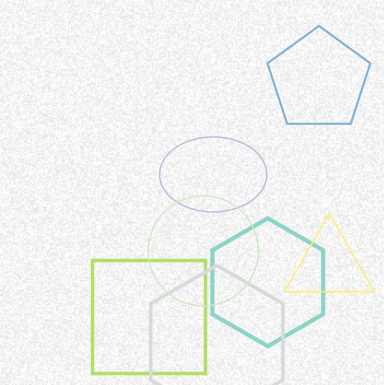[{"shape": "hexagon", "thickness": 3, "radius": 0.83, "center": [0.696, 0.267]}, {"shape": "oval", "thickness": 1, "radius": 0.7, "center": [0.554, 0.547]}, {"shape": "pentagon", "thickness": 1.5, "radius": 0.7, "center": [0.828, 0.792]}, {"shape": "square", "thickness": 2.5, "radius": 0.73, "center": [0.386, 0.178]}, {"shape": "hexagon", "thickness": 2.5, "radius": 0.99, "center": [0.563, 0.112]}, {"shape": "circle", "thickness": 1, "radius": 0.71, "center": [0.528, 0.348]}, {"shape": "triangle", "thickness": 1, "radius": 0.68, "center": [0.855, 0.31]}]